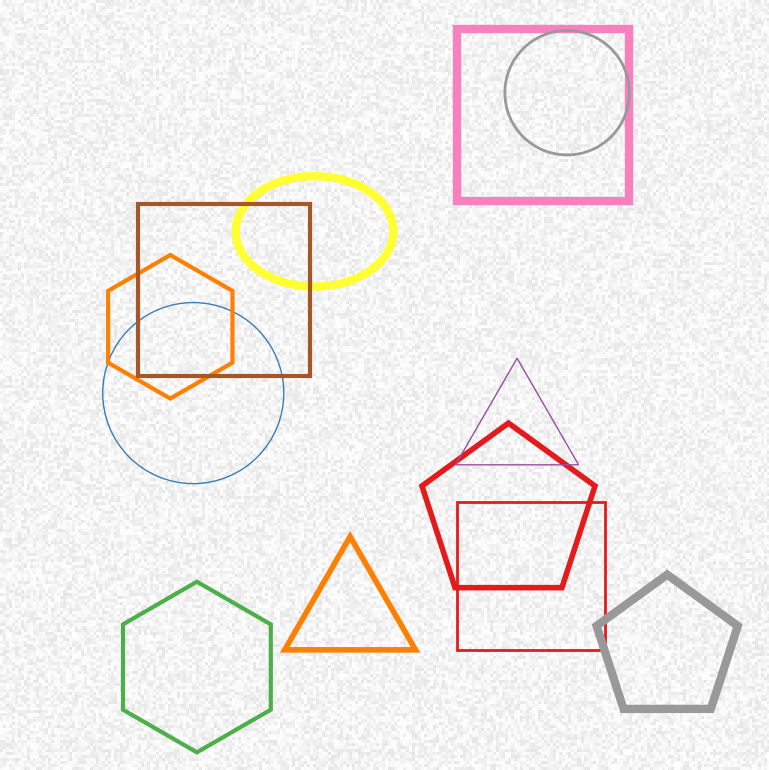[{"shape": "pentagon", "thickness": 2, "radius": 0.59, "center": [0.66, 0.332]}, {"shape": "square", "thickness": 1, "radius": 0.48, "center": [0.689, 0.252]}, {"shape": "circle", "thickness": 0.5, "radius": 0.59, "center": [0.251, 0.489]}, {"shape": "hexagon", "thickness": 1.5, "radius": 0.55, "center": [0.256, 0.134]}, {"shape": "triangle", "thickness": 0.5, "radius": 0.46, "center": [0.672, 0.442]}, {"shape": "hexagon", "thickness": 1.5, "radius": 0.47, "center": [0.221, 0.576]}, {"shape": "triangle", "thickness": 2, "radius": 0.49, "center": [0.455, 0.205]}, {"shape": "oval", "thickness": 3, "radius": 0.51, "center": [0.409, 0.7]}, {"shape": "square", "thickness": 1.5, "radius": 0.56, "center": [0.291, 0.623]}, {"shape": "square", "thickness": 3, "radius": 0.56, "center": [0.705, 0.85]}, {"shape": "pentagon", "thickness": 3, "radius": 0.48, "center": [0.866, 0.157]}, {"shape": "circle", "thickness": 1, "radius": 0.4, "center": [0.736, 0.88]}]